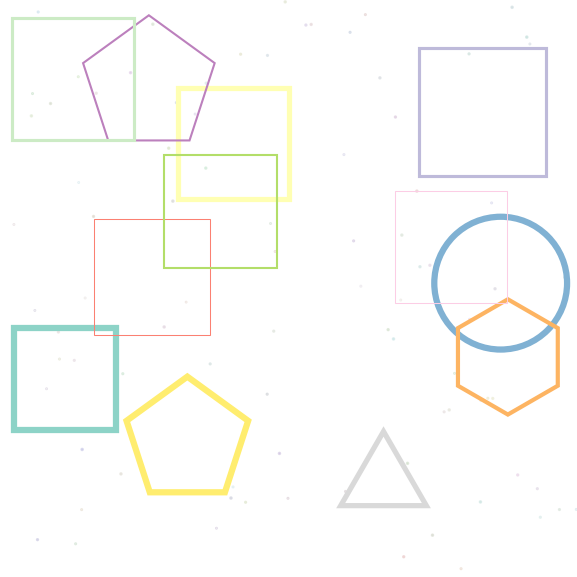[{"shape": "square", "thickness": 3, "radius": 0.44, "center": [0.112, 0.344]}, {"shape": "square", "thickness": 2.5, "radius": 0.48, "center": [0.404, 0.75]}, {"shape": "square", "thickness": 1.5, "radius": 0.55, "center": [0.835, 0.805]}, {"shape": "square", "thickness": 0.5, "radius": 0.5, "center": [0.263, 0.519]}, {"shape": "circle", "thickness": 3, "radius": 0.57, "center": [0.867, 0.509]}, {"shape": "hexagon", "thickness": 2, "radius": 0.5, "center": [0.879, 0.381]}, {"shape": "square", "thickness": 1, "radius": 0.49, "center": [0.382, 0.633]}, {"shape": "square", "thickness": 0.5, "radius": 0.49, "center": [0.781, 0.571]}, {"shape": "triangle", "thickness": 2.5, "radius": 0.43, "center": [0.664, 0.166]}, {"shape": "pentagon", "thickness": 1, "radius": 0.6, "center": [0.258, 0.853]}, {"shape": "square", "thickness": 1.5, "radius": 0.53, "center": [0.127, 0.862]}, {"shape": "pentagon", "thickness": 3, "radius": 0.55, "center": [0.324, 0.236]}]